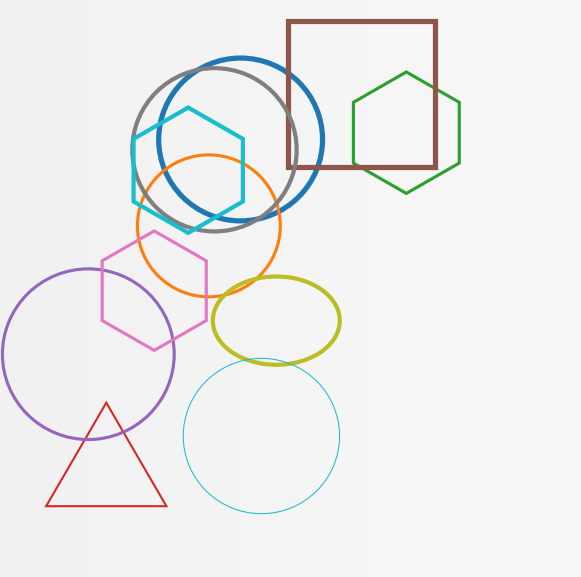[{"shape": "circle", "thickness": 2.5, "radius": 0.7, "center": [0.414, 0.758]}, {"shape": "circle", "thickness": 1.5, "radius": 0.61, "center": [0.359, 0.608]}, {"shape": "hexagon", "thickness": 1.5, "radius": 0.53, "center": [0.699, 0.769]}, {"shape": "triangle", "thickness": 1, "radius": 0.6, "center": [0.183, 0.182]}, {"shape": "circle", "thickness": 1.5, "radius": 0.74, "center": [0.152, 0.386]}, {"shape": "square", "thickness": 2.5, "radius": 0.63, "center": [0.622, 0.836]}, {"shape": "hexagon", "thickness": 1.5, "radius": 0.52, "center": [0.265, 0.496]}, {"shape": "circle", "thickness": 2, "radius": 0.71, "center": [0.369, 0.74]}, {"shape": "oval", "thickness": 2, "radius": 0.55, "center": [0.475, 0.444]}, {"shape": "circle", "thickness": 0.5, "radius": 0.67, "center": [0.45, 0.244]}, {"shape": "hexagon", "thickness": 2, "radius": 0.54, "center": [0.324, 0.704]}]